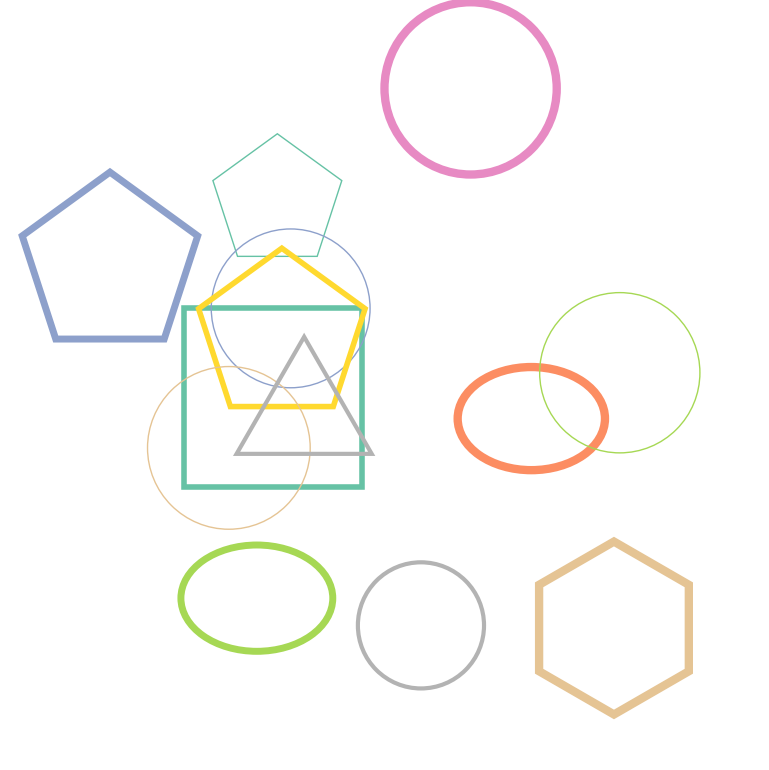[{"shape": "pentagon", "thickness": 0.5, "radius": 0.44, "center": [0.36, 0.738]}, {"shape": "square", "thickness": 2, "radius": 0.58, "center": [0.355, 0.484]}, {"shape": "oval", "thickness": 3, "radius": 0.48, "center": [0.69, 0.456]}, {"shape": "circle", "thickness": 0.5, "radius": 0.52, "center": [0.377, 0.6]}, {"shape": "pentagon", "thickness": 2.5, "radius": 0.6, "center": [0.143, 0.657]}, {"shape": "circle", "thickness": 3, "radius": 0.56, "center": [0.611, 0.885]}, {"shape": "circle", "thickness": 0.5, "radius": 0.52, "center": [0.805, 0.516]}, {"shape": "oval", "thickness": 2.5, "radius": 0.49, "center": [0.334, 0.223]}, {"shape": "pentagon", "thickness": 2, "radius": 0.57, "center": [0.366, 0.564]}, {"shape": "circle", "thickness": 0.5, "radius": 0.53, "center": [0.297, 0.418]}, {"shape": "hexagon", "thickness": 3, "radius": 0.56, "center": [0.797, 0.184]}, {"shape": "circle", "thickness": 1.5, "radius": 0.41, "center": [0.547, 0.188]}, {"shape": "triangle", "thickness": 1.5, "radius": 0.51, "center": [0.395, 0.461]}]